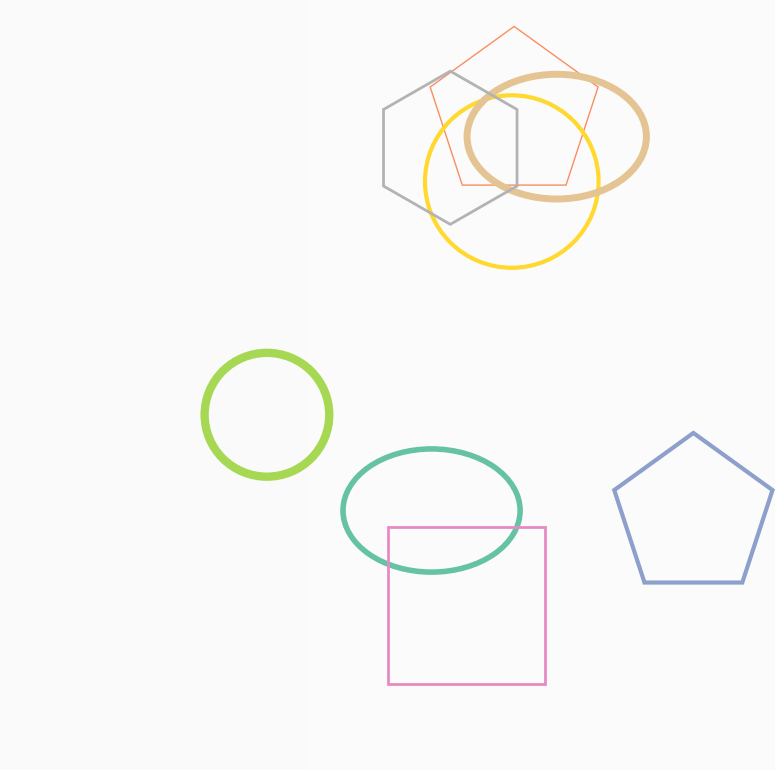[{"shape": "oval", "thickness": 2, "radius": 0.57, "center": [0.557, 0.337]}, {"shape": "pentagon", "thickness": 0.5, "radius": 0.57, "center": [0.663, 0.852]}, {"shape": "pentagon", "thickness": 1.5, "radius": 0.54, "center": [0.895, 0.33]}, {"shape": "square", "thickness": 1, "radius": 0.51, "center": [0.602, 0.214]}, {"shape": "circle", "thickness": 3, "radius": 0.4, "center": [0.344, 0.461]}, {"shape": "circle", "thickness": 1.5, "radius": 0.56, "center": [0.66, 0.764]}, {"shape": "oval", "thickness": 2.5, "radius": 0.58, "center": [0.718, 0.823]}, {"shape": "hexagon", "thickness": 1, "radius": 0.5, "center": [0.581, 0.808]}]